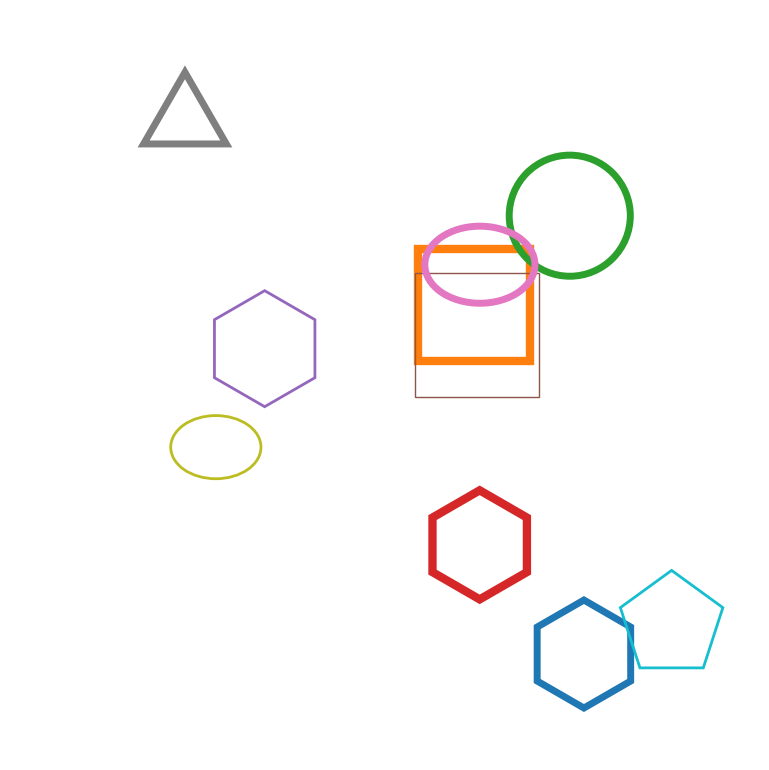[{"shape": "hexagon", "thickness": 2.5, "radius": 0.35, "center": [0.758, 0.151]}, {"shape": "square", "thickness": 3, "radius": 0.36, "center": [0.616, 0.604]}, {"shape": "circle", "thickness": 2.5, "radius": 0.39, "center": [0.74, 0.72]}, {"shape": "hexagon", "thickness": 3, "radius": 0.35, "center": [0.623, 0.292]}, {"shape": "hexagon", "thickness": 1, "radius": 0.38, "center": [0.344, 0.547]}, {"shape": "square", "thickness": 0.5, "radius": 0.4, "center": [0.62, 0.565]}, {"shape": "oval", "thickness": 2.5, "radius": 0.36, "center": [0.623, 0.656]}, {"shape": "triangle", "thickness": 2.5, "radius": 0.31, "center": [0.24, 0.844]}, {"shape": "oval", "thickness": 1, "radius": 0.29, "center": [0.28, 0.419]}, {"shape": "pentagon", "thickness": 1, "radius": 0.35, "center": [0.872, 0.189]}]